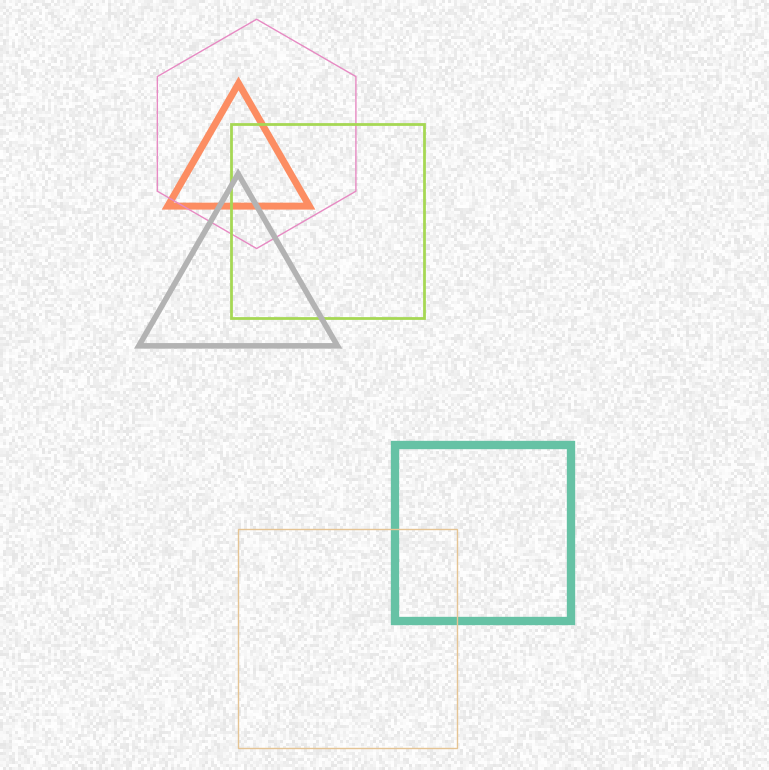[{"shape": "square", "thickness": 3, "radius": 0.57, "center": [0.627, 0.308]}, {"shape": "triangle", "thickness": 2.5, "radius": 0.53, "center": [0.31, 0.785]}, {"shape": "hexagon", "thickness": 0.5, "radius": 0.74, "center": [0.333, 0.826]}, {"shape": "square", "thickness": 1, "radius": 0.63, "center": [0.425, 0.713]}, {"shape": "square", "thickness": 0.5, "radius": 0.71, "center": [0.451, 0.171]}, {"shape": "triangle", "thickness": 2, "radius": 0.74, "center": [0.309, 0.625]}]